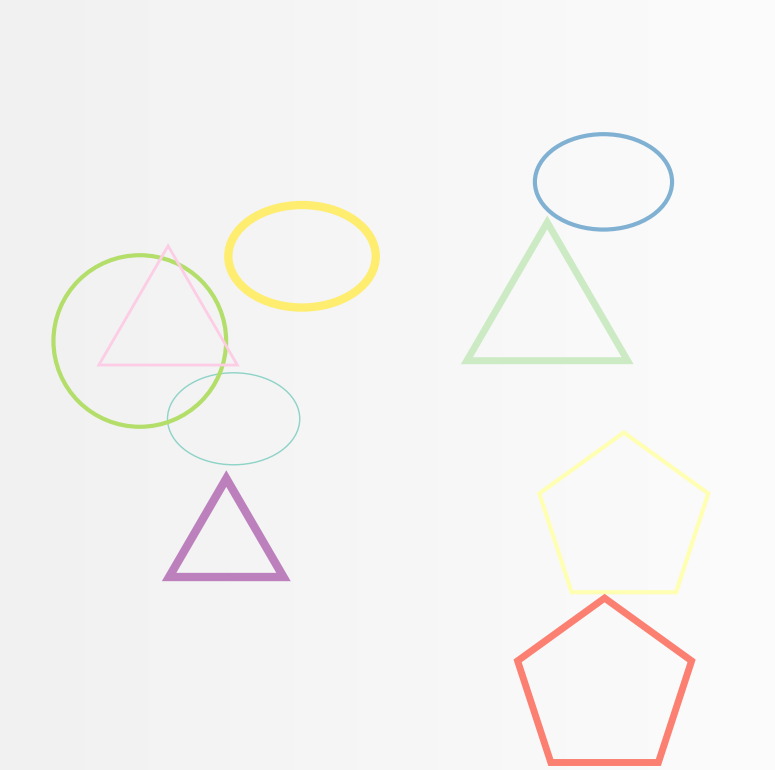[{"shape": "oval", "thickness": 0.5, "radius": 0.43, "center": [0.301, 0.456]}, {"shape": "pentagon", "thickness": 1.5, "radius": 0.57, "center": [0.805, 0.324]}, {"shape": "pentagon", "thickness": 2.5, "radius": 0.59, "center": [0.78, 0.105]}, {"shape": "oval", "thickness": 1.5, "radius": 0.44, "center": [0.779, 0.764]}, {"shape": "circle", "thickness": 1.5, "radius": 0.56, "center": [0.18, 0.557]}, {"shape": "triangle", "thickness": 1, "radius": 0.52, "center": [0.217, 0.578]}, {"shape": "triangle", "thickness": 3, "radius": 0.43, "center": [0.292, 0.293]}, {"shape": "triangle", "thickness": 2.5, "radius": 0.6, "center": [0.706, 0.591]}, {"shape": "oval", "thickness": 3, "radius": 0.48, "center": [0.39, 0.667]}]